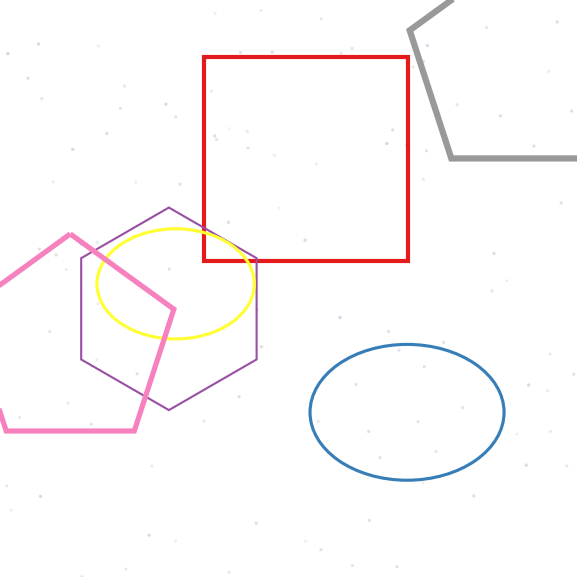[{"shape": "square", "thickness": 2, "radius": 0.89, "center": [0.53, 0.724]}, {"shape": "oval", "thickness": 1.5, "radius": 0.84, "center": [0.705, 0.285]}, {"shape": "hexagon", "thickness": 1, "radius": 0.88, "center": [0.292, 0.464]}, {"shape": "oval", "thickness": 1.5, "radius": 0.68, "center": [0.304, 0.508]}, {"shape": "pentagon", "thickness": 2.5, "radius": 0.94, "center": [0.122, 0.405]}, {"shape": "pentagon", "thickness": 3, "radius": 0.99, "center": [0.898, 0.885]}]